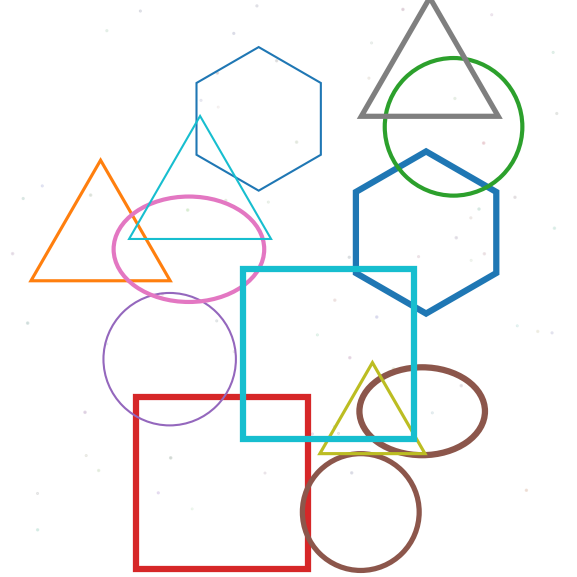[{"shape": "hexagon", "thickness": 1, "radius": 0.62, "center": [0.448, 0.793]}, {"shape": "hexagon", "thickness": 3, "radius": 0.7, "center": [0.738, 0.597]}, {"shape": "triangle", "thickness": 1.5, "radius": 0.7, "center": [0.174, 0.583]}, {"shape": "circle", "thickness": 2, "radius": 0.6, "center": [0.785, 0.78]}, {"shape": "square", "thickness": 3, "radius": 0.74, "center": [0.384, 0.162]}, {"shape": "circle", "thickness": 1, "radius": 0.57, "center": [0.294, 0.377]}, {"shape": "circle", "thickness": 2.5, "radius": 0.51, "center": [0.625, 0.112]}, {"shape": "oval", "thickness": 3, "radius": 0.54, "center": [0.731, 0.287]}, {"shape": "oval", "thickness": 2, "radius": 0.65, "center": [0.327, 0.568]}, {"shape": "triangle", "thickness": 2.5, "radius": 0.68, "center": [0.744, 0.866]}, {"shape": "triangle", "thickness": 1.5, "radius": 0.53, "center": [0.645, 0.266]}, {"shape": "triangle", "thickness": 1, "radius": 0.71, "center": [0.346, 0.656]}, {"shape": "square", "thickness": 3, "radius": 0.74, "center": [0.569, 0.386]}]